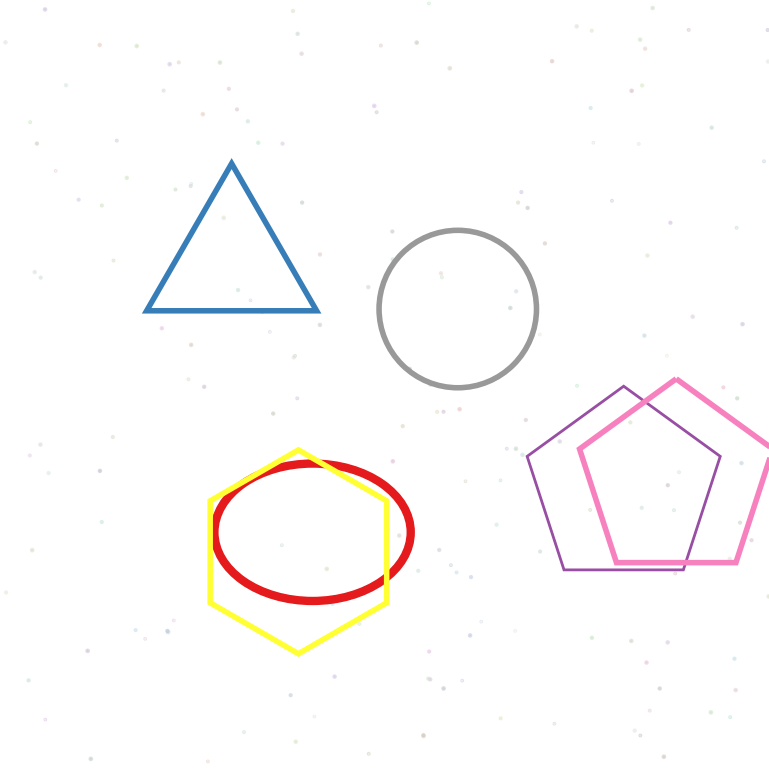[{"shape": "oval", "thickness": 3, "radius": 0.64, "center": [0.406, 0.309]}, {"shape": "triangle", "thickness": 2, "radius": 0.64, "center": [0.301, 0.66]}, {"shape": "pentagon", "thickness": 1, "radius": 0.66, "center": [0.81, 0.367]}, {"shape": "hexagon", "thickness": 2, "radius": 0.66, "center": [0.388, 0.283]}, {"shape": "pentagon", "thickness": 2, "radius": 0.66, "center": [0.878, 0.376]}, {"shape": "circle", "thickness": 2, "radius": 0.51, "center": [0.595, 0.599]}]